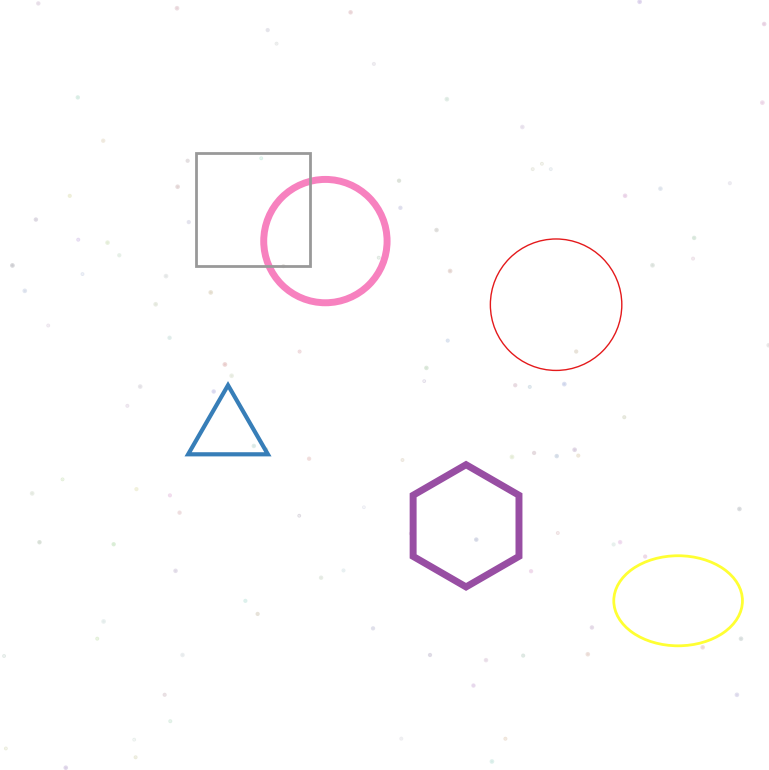[{"shape": "circle", "thickness": 0.5, "radius": 0.43, "center": [0.722, 0.604]}, {"shape": "triangle", "thickness": 1.5, "radius": 0.3, "center": [0.296, 0.44]}, {"shape": "hexagon", "thickness": 2.5, "radius": 0.4, "center": [0.605, 0.317]}, {"shape": "oval", "thickness": 1, "radius": 0.42, "center": [0.881, 0.22]}, {"shape": "circle", "thickness": 2.5, "radius": 0.4, "center": [0.423, 0.687]}, {"shape": "square", "thickness": 1, "radius": 0.37, "center": [0.328, 0.728]}]